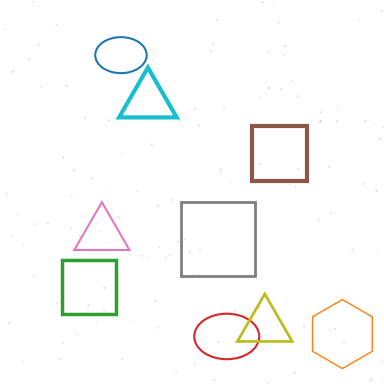[{"shape": "oval", "thickness": 1.5, "radius": 0.33, "center": [0.314, 0.857]}, {"shape": "hexagon", "thickness": 1, "radius": 0.45, "center": [0.889, 0.132]}, {"shape": "square", "thickness": 2.5, "radius": 0.35, "center": [0.231, 0.254]}, {"shape": "oval", "thickness": 1.5, "radius": 0.42, "center": [0.589, 0.126]}, {"shape": "square", "thickness": 3, "radius": 0.36, "center": [0.726, 0.601]}, {"shape": "triangle", "thickness": 1.5, "radius": 0.41, "center": [0.265, 0.392]}, {"shape": "square", "thickness": 2, "radius": 0.48, "center": [0.565, 0.38]}, {"shape": "triangle", "thickness": 2, "radius": 0.41, "center": [0.688, 0.154]}, {"shape": "triangle", "thickness": 3, "radius": 0.43, "center": [0.384, 0.738]}]